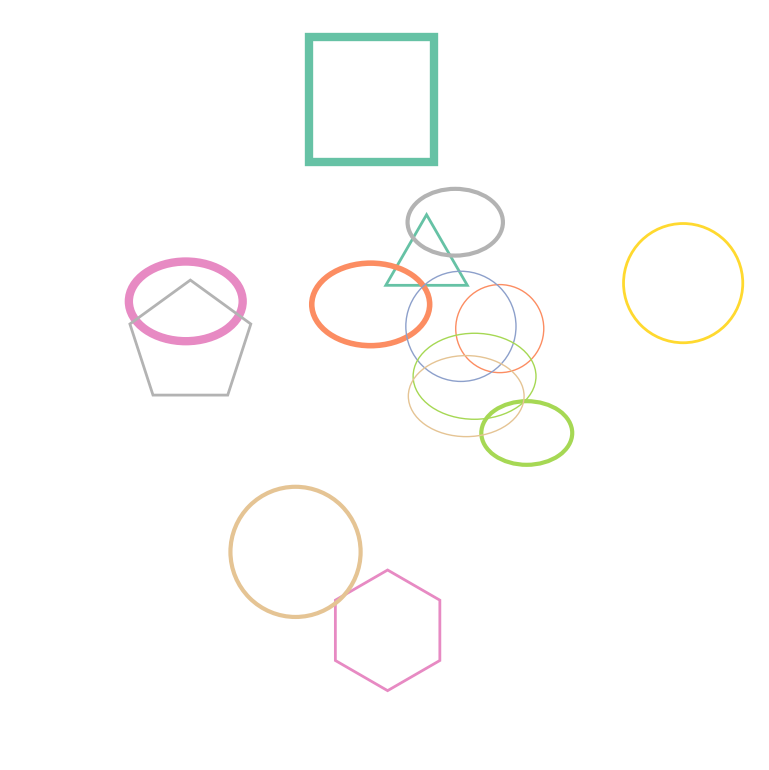[{"shape": "square", "thickness": 3, "radius": 0.4, "center": [0.482, 0.871]}, {"shape": "triangle", "thickness": 1, "radius": 0.31, "center": [0.554, 0.66]}, {"shape": "oval", "thickness": 2, "radius": 0.38, "center": [0.481, 0.605]}, {"shape": "circle", "thickness": 0.5, "radius": 0.29, "center": [0.649, 0.573]}, {"shape": "circle", "thickness": 0.5, "radius": 0.36, "center": [0.599, 0.576]}, {"shape": "oval", "thickness": 3, "radius": 0.37, "center": [0.241, 0.609]}, {"shape": "hexagon", "thickness": 1, "radius": 0.39, "center": [0.503, 0.181]}, {"shape": "oval", "thickness": 1.5, "radius": 0.3, "center": [0.684, 0.438]}, {"shape": "oval", "thickness": 0.5, "radius": 0.4, "center": [0.616, 0.511]}, {"shape": "circle", "thickness": 1, "radius": 0.39, "center": [0.887, 0.632]}, {"shape": "circle", "thickness": 1.5, "radius": 0.42, "center": [0.384, 0.283]}, {"shape": "oval", "thickness": 0.5, "radius": 0.38, "center": [0.605, 0.486]}, {"shape": "pentagon", "thickness": 1, "radius": 0.41, "center": [0.247, 0.554]}, {"shape": "oval", "thickness": 1.5, "radius": 0.31, "center": [0.591, 0.711]}]